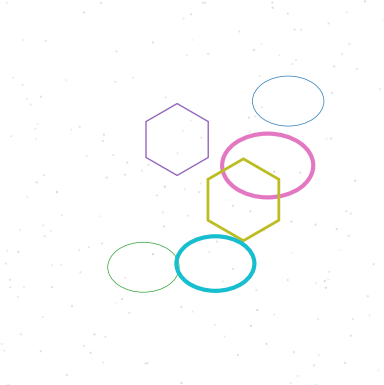[{"shape": "oval", "thickness": 0.5, "radius": 0.46, "center": [0.749, 0.737]}, {"shape": "oval", "thickness": 0.5, "radius": 0.46, "center": [0.373, 0.306]}, {"shape": "hexagon", "thickness": 1, "radius": 0.47, "center": [0.46, 0.638]}, {"shape": "oval", "thickness": 3, "radius": 0.59, "center": [0.695, 0.57]}, {"shape": "hexagon", "thickness": 2, "radius": 0.53, "center": [0.632, 0.481]}, {"shape": "oval", "thickness": 3, "radius": 0.51, "center": [0.56, 0.315]}]